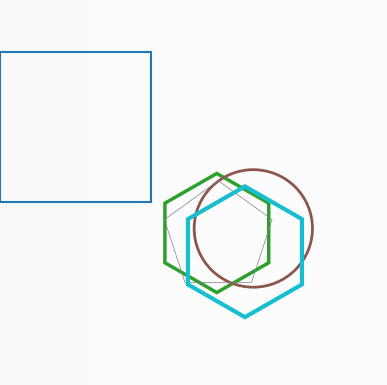[{"shape": "square", "thickness": 1.5, "radius": 0.97, "center": [0.195, 0.671]}, {"shape": "hexagon", "thickness": 2.5, "radius": 0.77, "center": [0.56, 0.395]}, {"shape": "circle", "thickness": 2, "radius": 0.76, "center": [0.654, 0.407]}, {"shape": "pentagon", "thickness": 0.5, "radius": 0.73, "center": [0.563, 0.385]}, {"shape": "hexagon", "thickness": 3, "radius": 0.85, "center": [0.632, 0.346]}]